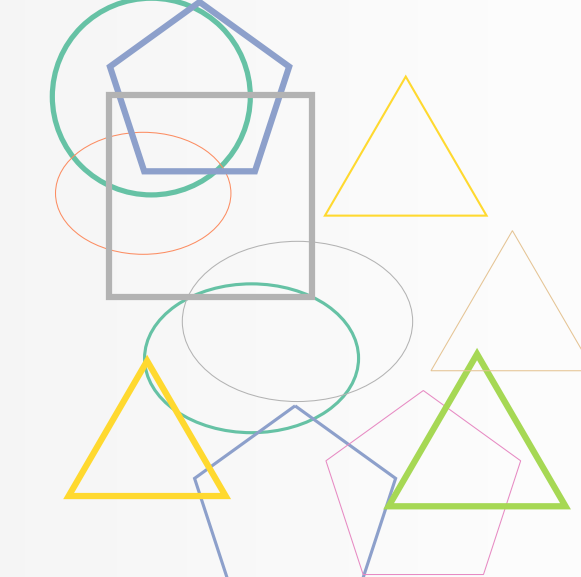[{"shape": "circle", "thickness": 2.5, "radius": 0.85, "center": [0.26, 0.832]}, {"shape": "oval", "thickness": 1.5, "radius": 0.92, "center": [0.433, 0.379]}, {"shape": "oval", "thickness": 0.5, "radius": 0.75, "center": [0.246, 0.664]}, {"shape": "pentagon", "thickness": 3, "radius": 0.81, "center": [0.343, 0.834]}, {"shape": "pentagon", "thickness": 1.5, "radius": 0.91, "center": [0.508, 0.115]}, {"shape": "pentagon", "thickness": 0.5, "radius": 0.88, "center": [0.728, 0.147]}, {"shape": "triangle", "thickness": 3, "radius": 0.88, "center": [0.821, 0.21]}, {"shape": "triangle", "thickness": 1, "radius": 0.8, "center": [0.698, 0.706]}, {"shape": "triangle", "thickness": 3, "radius": 0.78, "center": [0.253, 0.218]}, {"shape": "triangle", "thickness": 0.5, "radius": 0.81, "center": [0.882, 0.438]}, {"shape": "square", "thickness": 3, "radius": 0.87, "center": [0.362, 0.659]}, {"shape": "oval", "thickness": 0.5, "radius": 0.99, "center": [0.512, 0.443]}]